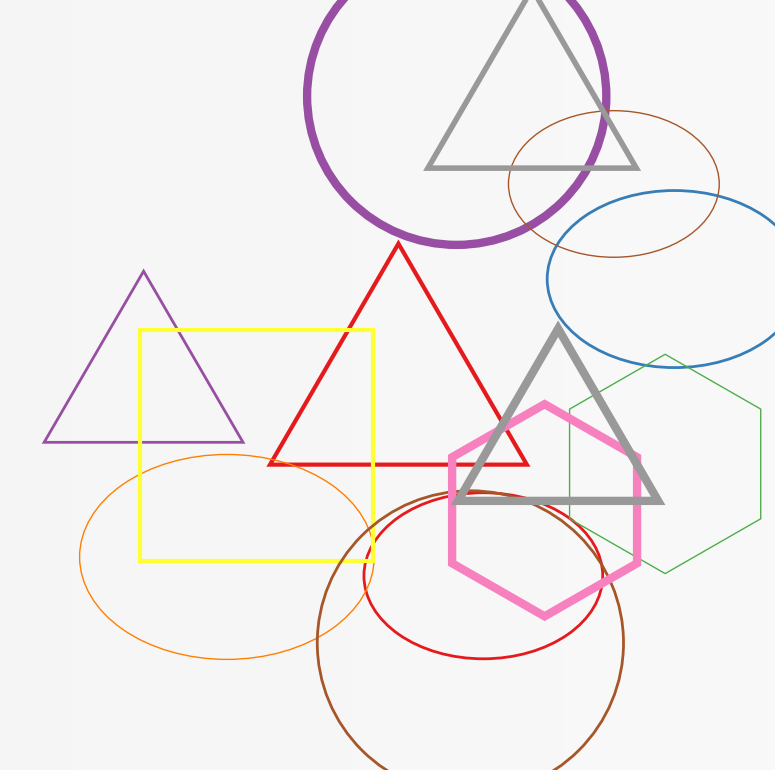[{"shape": "oval", "thickness": 1, "radius": 0.77, "center": [0.624, 0.252]}, {"shape": "triangle", "thickness": 1.5, "radius": 0.96, "center": [0.514, 0.492]}, {"shape": "oval", "thickness": 1, "radius": 0.82, "center": [0.87, 0.638]}, {"shape": "hexagon", "thickness": 0.5, "radius": 0.71, "center": [0.858, 0.397]}, {"shape": "triangle", "thickness": 1, "radius": 0.74, "center": [0.185, 0.5]}, {"shape": "circle", "thickness": 3, "radius": 0.97, "center": [0.589, 0.875]}, {"shape": "oval", "thickness": 0.5, "radius": 0.95, "center": [0.293, 0.277]}, {"shape": "square", "thickness": 1.5, "radius": 0.75, "center": [0.331, 0.421]}, {"shape": "circle", "thickness": 1, "radius": 0.99, "center": [0.607, 0.165]}, {"shape": "oval", "thickness": 0.5, "radius": 0.68, "center": [0.792, 0.761]}, {"shape": "hexagon", "thickness": 3, "radius": 0.69, "center": [0.703, 0.337]}, {"shape": "triangle", "thickness": 2, "radius": 0.78, "center": [0.687, 0.859]}, {"shape": "triangle", "thickness": 3, "radius": 0.75, "center": [0.72, 0.424]}]